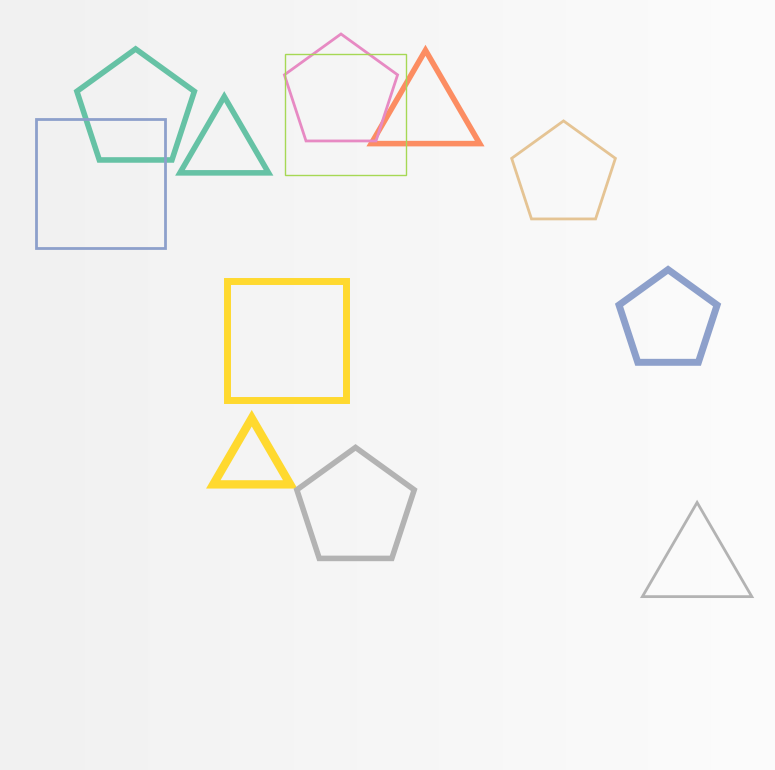[{"shape": "pentagon", "thickness": 2, "radius": 0.4, "center": [0.175, 0.857]}, {"shape": "triangle", "thickness": 2, "radius": 0.33, "center": [0.289, 0.809]}, {"shape": "triangle", "thickness": 2, "radius": 0.4, "center": [0.549, 0.854]}, {"shape": "square", "thickness": 1, "radius": 0.42, "center": [0.13, 0.762]}, {"shape": "pentagon", "thickness": 2.5, "radius": 0.33, "center": [0.862, 0.583]}, {"shape": "pentagon", "thickness": 1, "radius": 0.38, "center": [0.44, 0.879]}, {"shape": "square", "thickness": 0.5, "radius": 0.39, "center": [0.446, 0.852]}, {"shape": "triangle", "thickness": 3, "radius": 0.29, "center": [0.325, 0.4]}, {"shape": "square", "thickness": 2.5, "radius": 0.38, "center": [0.37, 0.558]}, {"shape": "pentagon", "thickness": 1, "radius": 0.35, "center": [0.727, 0.773]}, {"shape": "pentagon", "thickness": 2, "radius": 0.4, "center": [0.459, 0.339]}, {"shape": "triangle", "thickness": 1, "radius": 0.41, "center": [0.899, 0.266]}]